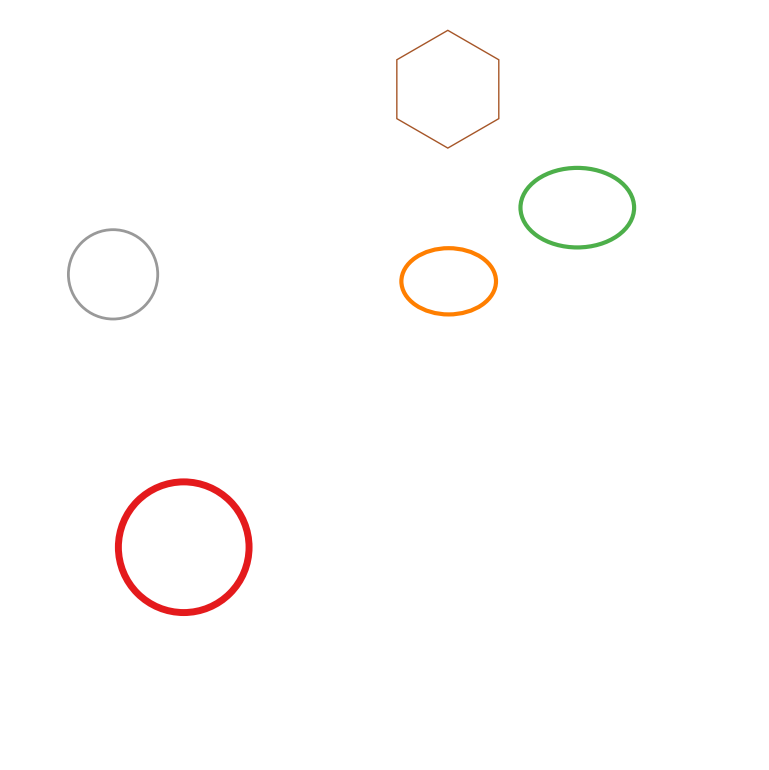[{"shape": "circle", "thickness": 2.5, "radius": 0.42, "center": [0.239, 0.289]}, {"shape": "oval", "thickness": 1.5, "radius": 0.37, "center": [0.75, 0.73]}, {"shape": "oval", "thickness": 1.5, "radius": 0.31, "center": [0.583, 0.635]}, {"shape": "hexagon", "thickness": 0.5, "radius": 0.38, "center": [0.582, 0.884]}, {"shape": "circle", "thickness": 1, "radius": 0.29, "center": [0.147, 0.644]}]